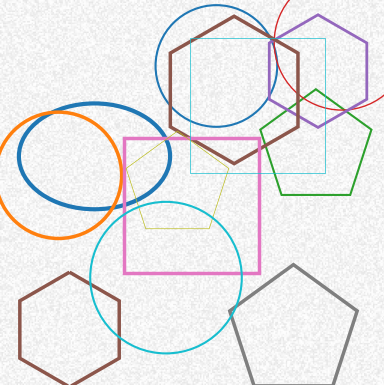[{"shape": "circle", "thickness": 1.5, "radius": 0.79, "center": [0.562, 0.829]}, {"shape": "oval", "thickness": 3, "radius": 0.98, "center": [0.245, 0.594]}, {"shape": "circle", "thickness": 2.5, "radius": 0.82, "center": [0.152, 0.545]}, {"shape": "pentagon", "thickness": 1.5, "radius": 0.76, "center": [0.82, 0.616]}, {"shape": "circle", "thickness": 1, "radius": 0.88, "center": [0.888, 0.89]}, {"shape": "hexagon", "thickness": 2, "radius": 0.73, "center": [0.826, 0.815]}, {"shape": "hexagon", "thickness": 2.5, "radius": 0.75, "center": [0.181, 0.144]}, {"shape": "hexagon", "thickness": 2.5, "radius": 0.96, "center": [0.608, 0.766]}, {"shape": "square", "thickness": 2.5, "radius": 0.88, "center": [0.497, 0.467]}, {"shape": "pentagon", "thickness": 2.5, "radius": 0.87, "center": [0.762, 0.139]}, {"shape": "pentagon", "thickness": 0.5, "radius": 0.7, "center": [0.461, 0.519]}, {"shape": "square", "thickness": 0.5, "radius": 0.88, "center": [0.669, 0.726]}, {"shape": "circle", "thickness": 1.5, "radius": 0.98, "center": [0.431, 0.279]}]